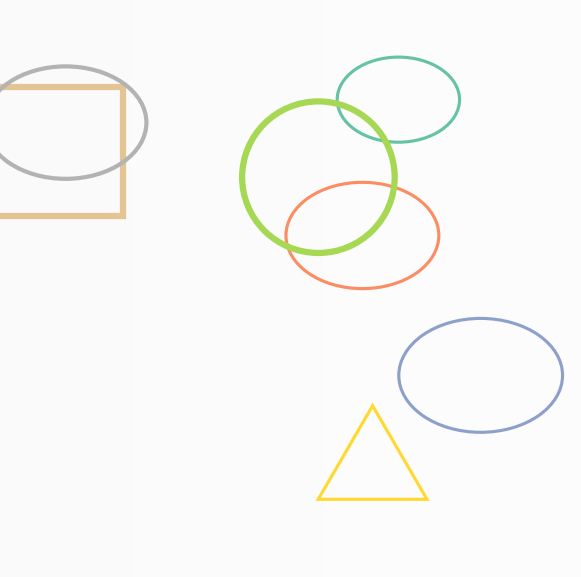[{"shape": "oval", "thickness": 1.5, "radius": 0.53, "center": [0.685, 0.827]}, {"shape": "oval", "thickness": 1.5, "radius": 0.66, "center": [0.623, 0.591]}, {"shape": "oval", "thickness": 1.5, "radius": 0.7, "center": [0.827, 0.349]}, {"shape": "circle", "thickness": 3, "radius": 0.66, "center": [0.548, 0.692]}, {"shape": "triangle", "thickness": 1.5, "radius": 0.54, "center": [0.641, 0.189]}, {"shape": "square", "thickness": 3, "radius": 0.56, "center": [0.1, 0.737]}, {"shape": "oval", "thickness": 2, "radius": 0.7, "center": [0.113, 0.787]}]